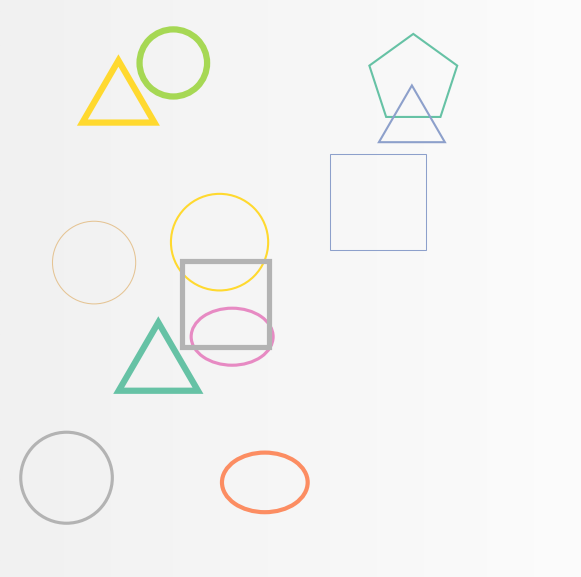[{"shape": "triangle", "thickness": 3, "radius": 0.39, "center": [0.272, 0.362]}, {"shape": "pentagon", "thickness": 1, "radius": 0.4, "center": [0.711, 0.861]}, {"shape": "oval", "thickness": 2, "radius": 0.37, "center": [0.456, 0.164]}, {"shape": "triangle", "thickness": 1, "radius": 0.33, "center": [0.709, 0.786]}, {"shape": "square", "thickness": 0.5, "radius": 0.42, "center": [0.65, 0.649]}, {"shape": "oval", "thickness": 1.5, "radius": 0.35, "center": [0.399, 0.416]}, {"shape": "circle", "thickness": 3, "radius": 0.29, "center": [0.298, 0.89]}, {"shape": "triangle", "thickness": 3, "radius": 0.36, "center": [0.204, 0.823]}, {"shape": "circle", "thickness": 1, "radius": 0.42, "center": [0.378, 0.58]}, {"shape": "circle", "thickness": 0.5, "radius": 0.36, "center": [0.162, 0.544]}, {"shape": "square", "thickness": 2.5, "radius": 0.37, "center": [0.388, 0.472]}, {"shape": "circle", "thickness": 1.5, "radius": 0.39, "center": [0.114, 0.172]}]